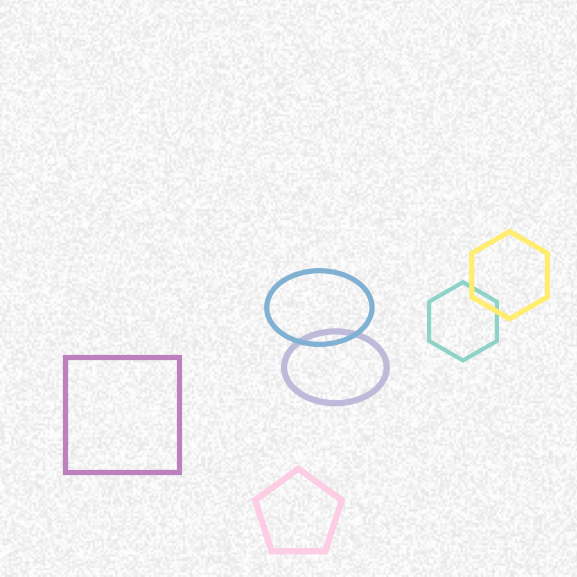[{"shape": "hexagon", "thickness": 2, "radius": 0.34, "center": [0.802, 0.443]}, {"shape": "oval", "thickness": 3, "radius": 0.44, "center": [0.581, 0.363]}, {"shape": "oval", "thickness": 2.5, "radius": 0.46, "center": [0.553, 0.467]}, {"shape": "pentagon", "thickness": 3, "radius": 0.39, "center": [0.517, 0.109]}, {"shape": "square", "thickness": 2.5, "radius": 0.5, "center": [0.212, 0.281]}, {"shape": "hexagon", "thickness": 2.5, "radius": 0.38, "center": [0.882, 0.523]}]